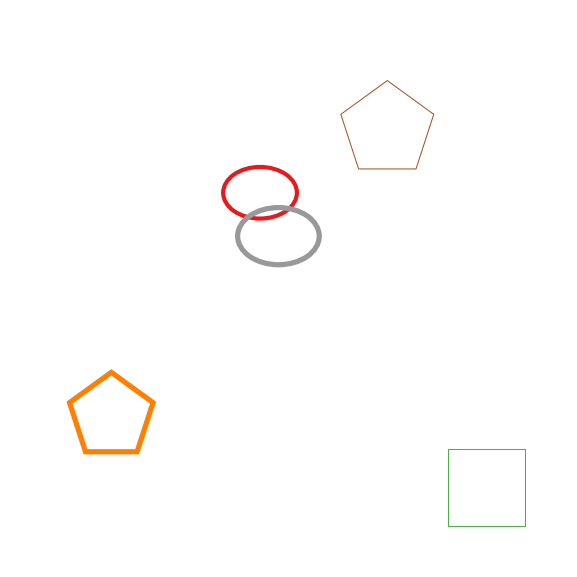[{"shape": "oval", "thickness": 2, "radius": 0.32, "center": [0.45, 0.665]}, {"shape": "square", "thickness": 0.5, "radius": 0.33, "center": [0.842, 0.155]}, {"shape": "pentagon", "thickness": 2.5, "radius": 0.38, "center": [0.193, 0.278]}, {"shape": "pentagon", "thickness": 0.5, "radius": 0.42, "center": [0.671, 0.775]}, {"shape": "oval", "thickness": 2.5, "radius": 0.35, "center": [0.482, 0.59]}]